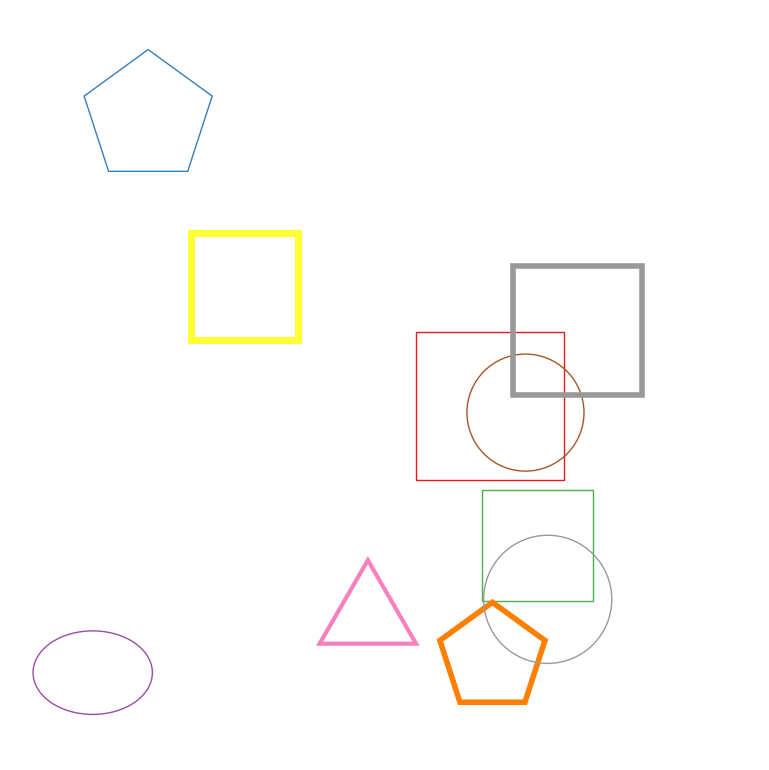[{"shape": "square", "thickness": 0.5, "radius": 0.48, "center": [0.636, 0.473]}, {"shape": "pentagon", "thickness": 0.5, "radius": 0.44, "center": [0.192, 0.848]}, {"shape": "square", "thickness": 0.5, "radius": 0.36, "center": [0.698, 0.291]}, {"shape": "oval", "thickness": 0.5, "radius": 0.39, "center": [0.12, 0.126]}, {"shape": "pentagon", "thickness": 2, "radius": 0.36, "center": [0.64, 0.146]}, {"shape": "square", "thickness": 2.5, "radius": 0.35, "center": [0.318, 0.628]}, {"shape": "circle", "thickness": 0.5, "radius": 0.38, "center": [0.682, 0.464]}, {"shape": "triangle", "thickness": 1.5, "radius": 0.36, "center": [0.478, 0.2]}, {"shape": "circle", "thickness": 0.5, "radius": 0.42, "center": [0.711, 0.222]}, {"shape": "square", "thickness": 2, "radius": 0.42, "center": [0.75, 0.571]}]